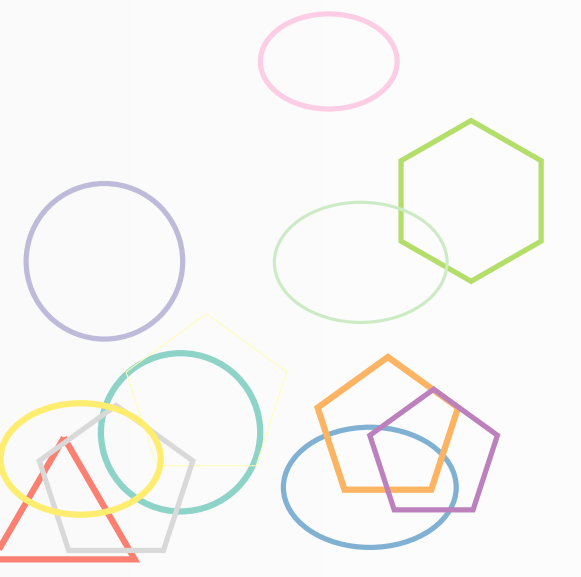[{"shape": "circle", "thickness": 3, "radius": 0.68, "center": [0.311, 0.251]}, {"shape": "pentagon", "thickness": 0.5, "radius": 0.73, "center": [0.355, 0.31]}, {"shape": "circle", "thickness": 2.5, "radius": 0.67, "center": [0.18, 0.547]}, {"shape": "triangle", "thickness": 3, "radius": 0.7, "center": [0.11, 0.101]}, {"shape": "oval", "thickness": 2.5, "radius": 0.74, "center": [0.636, 0.155]}, {"shape": "pentagon", "thickness": 3, "radius": 0.64, "center": [0.667, 0.254]}, {"shape": "hexagon", "thickness": 2.5, "radius": 0.7, "center": [0.81, 0.651]}, {"shape": "oval", "thickness": 2.5, "radius": 0.59, "center": [0.566, 0.893]}, {"shape": "pentagon", "thickness": 2.5, "radius": 0.69, "center": [0.2, 0.158]}, {"shape": "pentagon", "thickness": 2.5, "radius": 0.58, "center": [0.746, 0.21]}, {"shape": "oval", "thickness": 1.5, "radius": 0.74, "center": [0.621, 0.545]}, {"shape": "oval", "thickness": 3, "radius": 0.69, "center": [0.139, 0.204]}]